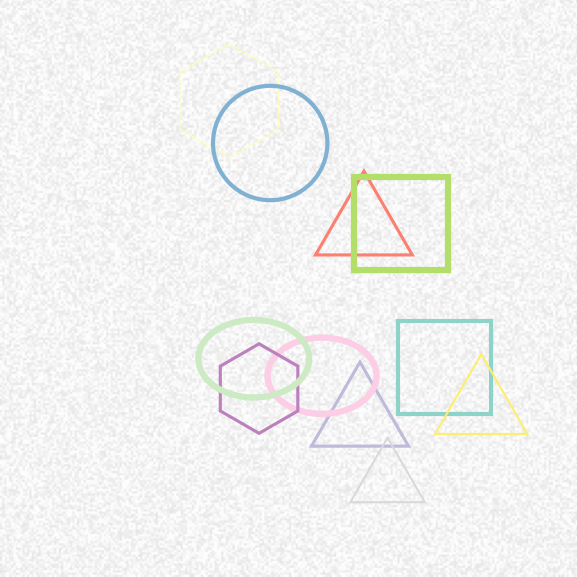[{"shape": "square", "thickness": 2, "radius": 0.4, "center": [0.77, 0.363]}, {"shape": "hexagon", "thickness": 0.5, "radius": 0.49, "center": [0.397, 0.825]}, {"shape": "triangle", "thickness": 1.5, "radius": 0.49, "center": [0.623, 0.275]}, {"shape": "triangle", "thickness": 1.5, "radius": 0.48, "center": [0.63, 0.606]}, {"shape": "circle", "thickness": 2, "radius": 0.5, "center": [0.468, 0.752]}, {"shape": "square", "thickness": 3, "radius": 0.41, "center": [0.694, 0.612]}, {"shape": "oval", "thickness": 3, "radius": 0.47, "center": [0.558, 0.348]}, {"shape": "triangle", "thickness": 1, "radius": 0.37, "center": [0.671, 0.167]}, {"shape": "hexagon", "thickness": 1.5, "radius": 0.39, "center": [0.449, 0.326]}, {"shape": "oval", "thickness": 3, "radius": 0.48, "center": [0.439, 0.378]}, {"shape": "triangle", "thickness": 1, "radius": 0.46, "center": [0.833, 0.294]}]